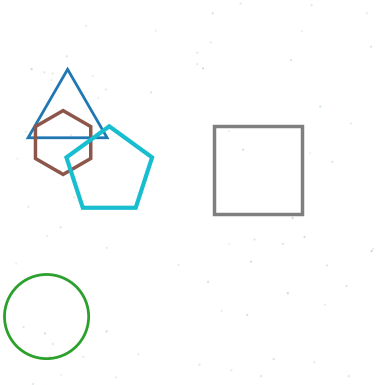[{"shape": "triangle", "thickness": 2, "radius": 0.59, "center": [0.176, 0.701]}, {"shape": "circle", "thickness": 2, "radius": 0.55, "center": [0.121, 0.178]}, {"shape": "hexagon", "thickness": 2.5, "radius": 0.41, "center": [0.164, 0.63]}, {"shape": "square", "thickness": 2.5, "radius": 0.57, "center": [0.669, 0.558]}, {"shape": "pentagon", "thickness": 3, "radius": 0.58, "center": [0.284, 0.555]}]